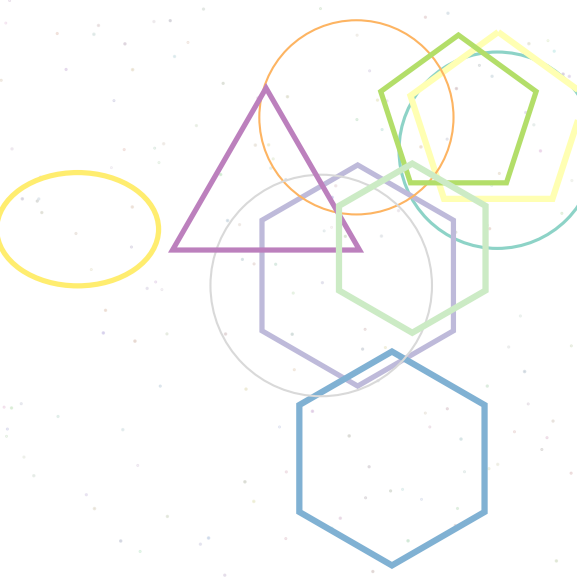[{"shape": "circle", "thickness": 1.5, "radius": 0.85, "center": [0.861, 0.739]}, {"shape": "pentagon", "thickness": 3, "radius": 0.8, "center": [0.863, 0.784]}, {"shape": "hexagon", "thickness": 2.5, "radius": 0.96, "center": [0.619, 0.522]}, {"shape": "hexagon", "thickness": 3, "radius": 0.93, "center": [0.679, 0.205]}, {"shape": "circle", "thickness": 1, "radius": 0.84, "center": [0.617, 0.796]}, {"shape": "pentagon", "thickness": 2.5, "radius": 0.71, "center": [0.794, 0.797]}, {"shape": "circle", "thickness": 1, "radius": 0.96, "center": [0.556, 0.505]}, {"shape": "triangle", "thickness": 2.5, "radius": 0.93, "center": [0.461, 0.66]}, {"shape": "hexagon", "thickness": 3, "radius": 0.73, "center": [0.714, 0.569]}, {"shape": "oval", "thickness": 2.5, "radius": 0.7, "center": [0.134, 0.602]}]